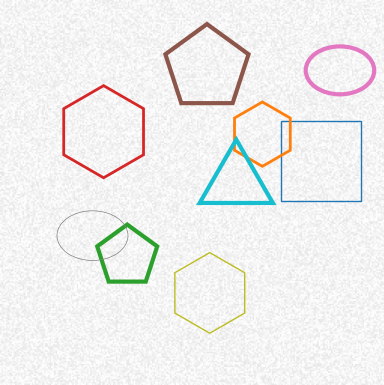[{"shape": "square", "thickness": 1, "radius": 0.52, "center": [0.833, 0.582]}, {"shape": "hexagon", "thickness": 2, "radius": 0.42, "center": [0.682, 0.652]}, {"shape": "pentagon", "thickness": 3, "radius": 0.41, "center": [0.33, 0.335]}, {"shape": "hexagon", "thickness": 2, "radius": 0.6, "center": [0.269, 0.658]}, {"shape": "pentagon", "thickness": 3, "radius": 0.57, "center": [0.538, 0.824]}, {"shape": "oval", "thickness": 3, "radius": 0.44, "center": [0.883, 0.817]}, {"shape": "oval", "thickness": 0.5, "radius": 0.46, "center": [0.24, 0.388]}, {"shape": "hexagon", "thickness": 1, "radius": 0.52, "center": [0.545, 0.239]}, {"shape": "triangle", "thickness": 3, "radius": 0.55, "center": [0.614, 0.528]}]